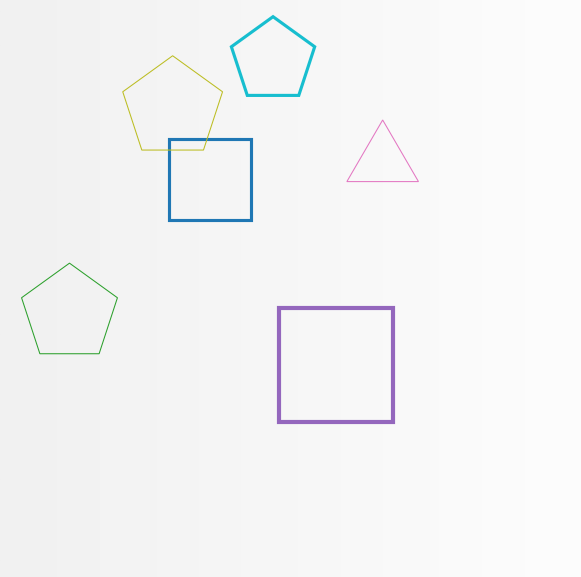[{"shape": "square", "thickness": 1.5, "radius": 0.35, "center": [0.361, 0.689]}, {"shape": "pentagon", "thickness": 0.5, "radius": 0.43, "center": [0.12, 0.457]}, {"shape": "square", "thickness": 2, "radius": 0.49, "center": [0.578, 0.367]}, {"shape": "triangle", "thickness": 0.5, "radius": 0.36, "center": [0.658, 0.72]}, {"shape": "pentagon", "thickness": 0.5, "radius": 0.45, "center": [0.297, 0.812]}, {"shape": "pentagon", "thickness": 1.5, "radius": 0.38, "center": [0.47, 0.895]}]